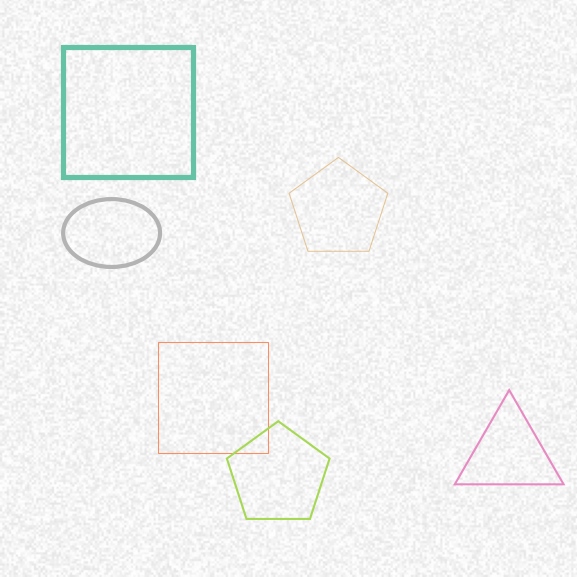[{"shape": "square", "thickness": 2.5, "radius": 0.56, "center": [0.221, 0.805]}, {"shape": "square", "thickness": 0.5, "radius": 0.48, "center": [0.369, 0.311]}, {"shape": "triangle", "thickness": 1, "radius": 0.54, "center": [0.882, 0.215]}, {"shape": "pentagon", "thickness": 1, "radius": 0.47, "center": [0.482, 0.176]}, {"shape": "pentagon", "thickness": 0.5, "radius": 0.45, "center": [0.586, 0.637]}, {"shape": "oval", "thickness": 2, "radius": 0.42, "center": [0.193, 0.596]}]